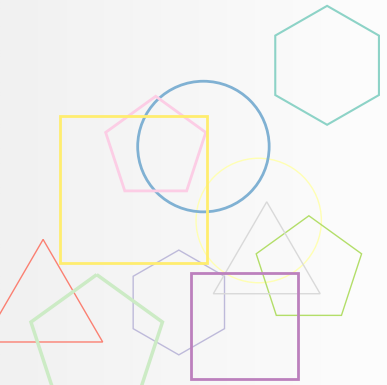[{"shape": "hexagon", "thickness": 1.5, "radius": 0.77, "center": [0.844, 0.83]}, {"shape": "circle", "thickness": 1, "radius": 0.81, "center": [0.668, 0.427]}, {"shape": "hexagon", "thickness": 1, "radius": 0.68, "center": [0.462, 0.214]}, {"shape": "triangle", "thickness": 1, "radius": 0.89, "center": [0.111, 0.2]}, {"shape": "circle", "thickness": 2, "radius": 0.85, "center": [0.525, 0.619]}, {"shape": "pentagon", "thickness": 1, "radius": 0.71, "center": [0.797, 0.297]}, {"shape": "pentagon", "thickness": 2, "radius": 0.68, "center": [0.402, 0.614]}, {"shape": "triangle", "thickness": 1, "radius": 0.8, "center": [0.688, 0.317]}, {"shape": "square", "thickness": 2, "radius": 0.69, "center": [0.631, 0.154]}, {"shape": "pentagon", "thickness": 2.5, "radius": 0.89, "center": [0.25, 0.108]}, {"shape": "square", "thickness": 2, "radius": 0.95, "center": [0.345, 0.508]}]